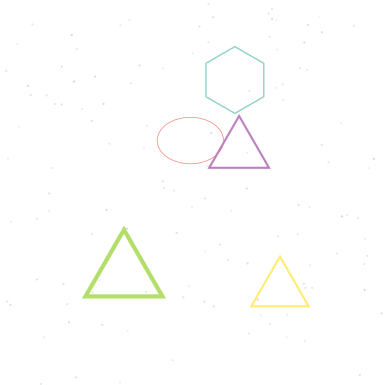[{"shape": "hexagon", "thickness": 1, "radius": 0.43, "center": [0.61, 0.792]}, {"shape": "oval", "thickness": 0.5, "radius": 0.43, "center": [0.494, 0.635]}, {"shape": "triangle", "thickness": 3, "radius": 0.58, "center": [0.322, 0.288]}, {"shape": "triangle", "thickness": 1.5, "radius": 0.45, "center": [0.621, 0.609]}, {"shape": "triangle", "thickness": 1.5, "radius": 0.43, "center": [0.727, 0.247]}]